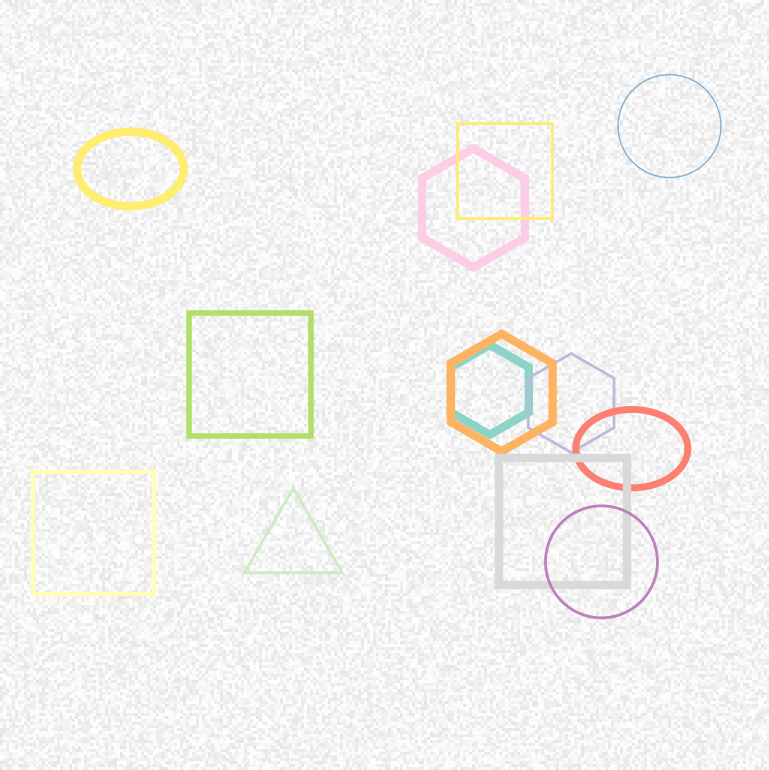[{"shape": "hexagon", "thickness": 3, "radius": 0.29, "center": [0.636, 0.494]}, {"shape": "square", "thickness": 1.5, "radius": 0.4, "center": [0.121, 0.308]}, {"shape": "hexagon", "thickness": 1, "radius": 0.32, "center": [0.742, 0.477]}, {"shape": "oval", "thickness": 2.5, "radius": 0.36, "center": [0.821, 0.417]}, {"shape": "circle", "thickness": 0.5, "radius": 0.33, "center": [0.869, 0.836]}, {"shape": "hexagon", "thickness": 3, "radius": 0.38, "center": [0.652, 0.49]}, {"shape": "square", "thickness": 2, "radius": 0.4, "center": [0.325, 0.514]}, {"shape": "hexagon", "thickness": 3, "radius": 0.39, "center": [0.615, 0.73]}, {"shape": "square", "thickness": 3, "radius": 0.41, "center": [0.731, 0.323]}, {"shape": "circle", "thickness": 1, "radius": 0.36, "center": [0.781, 0.27]}, {"shape": "triangle", "thickness": 1, "radius": 0.37, "center": [0.381, 0.293]}, {"shape": "oval", "thickness": 3, "radius": 0.35, "center": [0.169, 0.781]}, {"shape": "square", "thickness": 1, "radius": 0.31, "center": [0.655, 0.779]}]